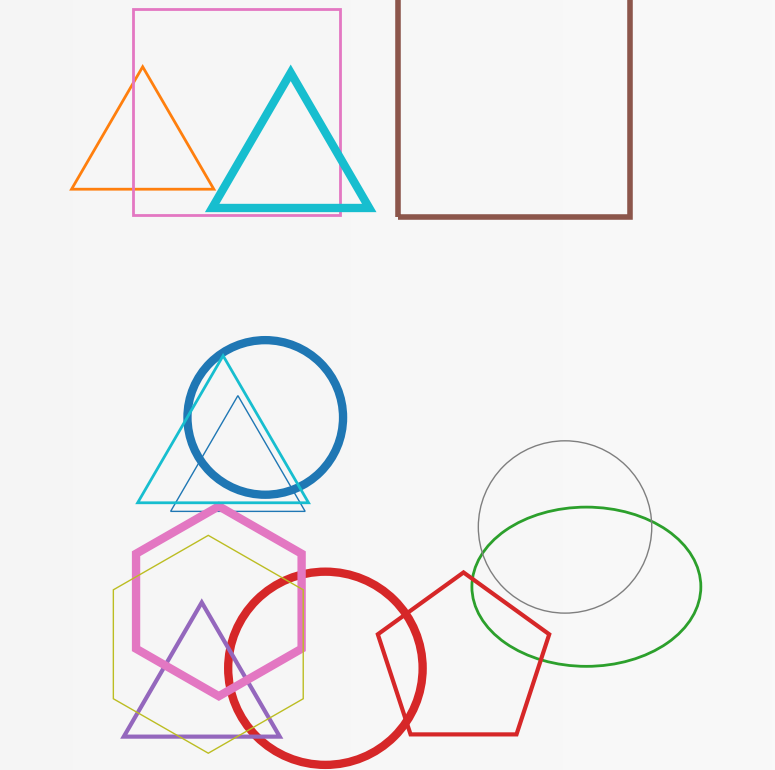[{"shape": "circle", "thickness": 3, "radius": 0.5, "center": [0.342, 0.458]}, {"shape": "triangle", "thickness": 0.5, "radius": 0.5, "center": [0.307, 0.386]}, {"shape": "triangle", "thickness": 1, "radius": 0.53, "center": [0.184, 0.807]}, {"shape": "oval", "thickness": 1, "radius": 0.74, "center": [0.757, 0.238]}, {"shape": "pentagon", "thickness": 1.5, "radius": 0.58, "center": [0.598, 0.14]}, {"shape": "circle", "thickness": 3, "radius": 0.63, "center": [0.42, 0.132]}, {"shape": "triangle", "thickness": 1.5, "radius": 0.58, "center": [0.26, 0.101]}, {"shape": "square", "thickness": 2, "radius": 0.75, "center": [0.664, 0.867]}, {"shape": "square", "thickness": 1, "radius": 0.67, "center": [0.305, 0.855]}, {"shape": "hexagon", "thickness": 3, "radius": 0.62, "center": [0.282, 0.219]}, {"shape": "circle", "thickness": 0.5, "radius": 0.56, "center": [0.729, 0.316]}, {"shape": "hexagon", "thickness": 0.5, "radius": 0.71, "center": [0.269, 0.163]}, {"shape": "triangle", "thickness": 1, "radius": 0.64, "center": [0.288, 0.411]}, {"shape": "triangle", "thickness": 3, "radius": 0.59, "center": [0.375, 0.788]}]